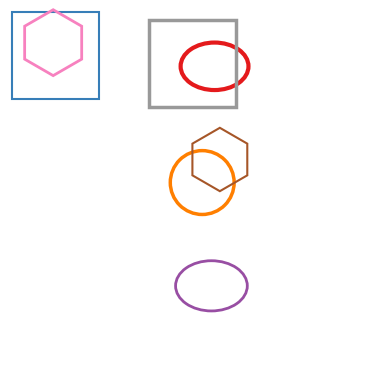[{"shape": "oval", "thickness": 3, "radius": 0.44, "center": [0.557, 0.828]}, {"shape": "square", "thickness": 1.5, "radius": 0.56, "center": [0.145, 0.857]}, {"shape": "oval", "thickness": 2, "radius": 0.47, "center": [0.549, 0.258]}, {"shape": "circle", "thickness": 2.5, "radius": 0.41, "center": [0.525, 0.526]}, {"shape": "hexagon", "thickness": 1.5, "radius": 0.41, "center": [0.571, 0.586]}, {"shape": "hexagon", "thickness": 2, "radius": 0.43, "center": [0.138, 0.889]}, {"shape": "square", "thickness": 2.5, "radius": 0.57, "center": [0.5, 0.835]}]